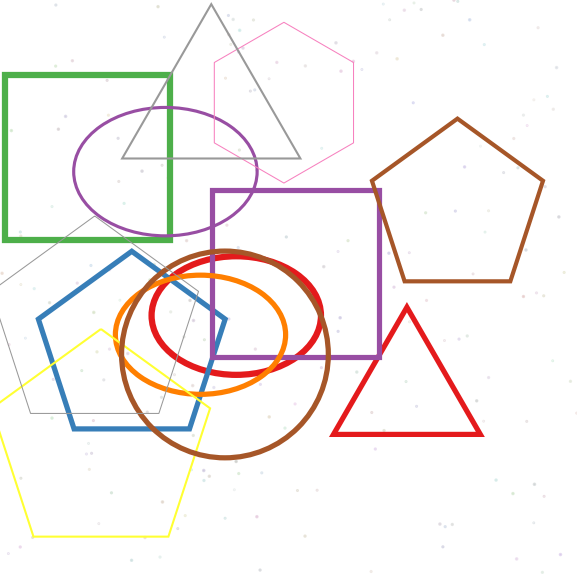[{"shape": "oval", "thickness": 3, "radius": 0.73, "center": [0.409, 0.453]}, {"shape": "triangle", "thickness": 2.5, "radius": 0.73, "center": [0.705, 0.32]}, {"shape": "pentagon", "thickness": 2.5, "radius": 0.85, "center": [0.228, 0.394]}, {"shape": "square", "thickness": 3, "radius": 0.71, "center": [0.151, 0.726]}, {"shape": "oval", "thickness": 1.5, "radius": 0.79, "center": [0.286, 0.702]}, {"shape": "square", "thickness": 2.5, "radius": 0.72, "center": [0.512, 0.526]}, {"shape": "oval", "thickness": 2.5, "radius": 0.74, "center": [0.347, 0.419]}, {"shape": "pentagon", "thickness": 1, "radius": 0.99, "center": [0.175, 0.231]}, {"shape": "pentagon", "thickness": 2, "radius": 0.78, "center": [0.792, 0.638]}, {"shape": "circle", "thickness": 2.5, "radius": 0.9, "center": [0.39, 0.385]}, {"shape": "hexagon", "thickness": 0.5, "radius": 0.7, "center": [0.492, 0.821]}, {"shape": "pentagon", "thickness": 0.5, "radius": 0.95, "center": [0.164, 0.436]}, {"shape": "triangle", "thickness": 1, "radius": 0.89, "center": [0.366, 0.814]}]